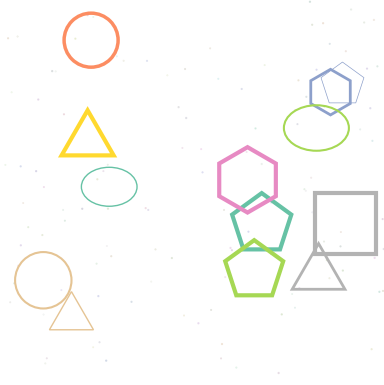[{"shape": "pentagon", "thickness": 3, "radius": 0.4, "center": [0.68, 0.418]}, {"shape": "oval", "thickness": 1, "radius": 0.36, "center": [0.284, 0.515]}, {"shape": "circle", "thickness": 2.5, "radius": 0.35, "center": [0.237, 0.896]}, {"shape": "hexagon", "thickness": 2, "radius": 0.3, "center": [0.859, 0.761]}, {"shape": "pentagon", "thickness": 0.5, "radius": 0.29, "center": [0.89, 0.78]}, {"shape": "hexagon", "thickness": 3, "radius": 0.42, "center": [0.643, 0.533]}, {"shape": "pentagon", "thickness": 3, "radius": 0.4, "center": [0.66, 0.297]}, {"shape": "oval", "thickness": 1.5, "radius": 0.42, "center": [0.822, 0.668]}, {"shape": "triangle", "thickness": 3, "radius": 0.39, "center": [0.228, 0.635]}, {"shape": "triangle", "thickness": 1, "radius": 0.33, "center": [0.186, 0.176]}, {"shape": "circle", "thickness": 1.5, "radius": 0.37, "center": [0.112, 0.272]}, {"shape": "square", "thickness": 3, "radius": 0.39, "center": [0.898, 0.419]}, {"shape": "triangle", "thickness": 2, "radius": 0.4, "center": [0.827, 0.288]}]